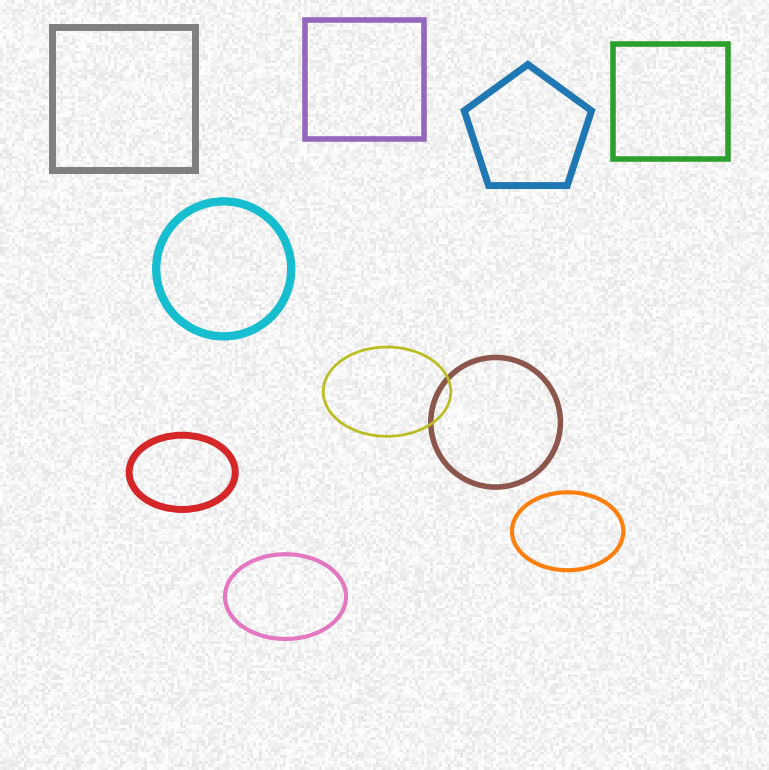[{"shape": "pentagon", "thickness": 2.5, "radius": 0.43, "center": [0.686, 0.829]}, {"shape": "oval", "thickness": 1.5, "radius": 0.36, "center": [0.737, 0.31]}, {"shape": "square", "thickness": 2, "radius": 0.37, "center": [0.871, 0.868]}, {"shape": "oval", "thickness": 2.5, "radius": 0.34, "center": [0.237, 0.387]}, {"shape": "square", "thickness": 2, "radius": 0.39, "center": [0.473, 0.897]}, {"shape": "circle", "thickness": 2, "radius": 0.42, "center": [0.644, 0.452]}, {"shape": "oval", "thickness": 1.5, "radius": 0.39, "center": [0.371, 0.225]}, {"shape": "square", "thickness": 2.5, "radius": 0.46, "center": [0.161, 0.872]}, {"shape": "oval", "thickness": 1, "radius": 0.41, "center": [0.503, 0.491]}, {"shape": "circle", "thickness": 3, "radius": 0.44, "center": [0.291, 0.651]}]